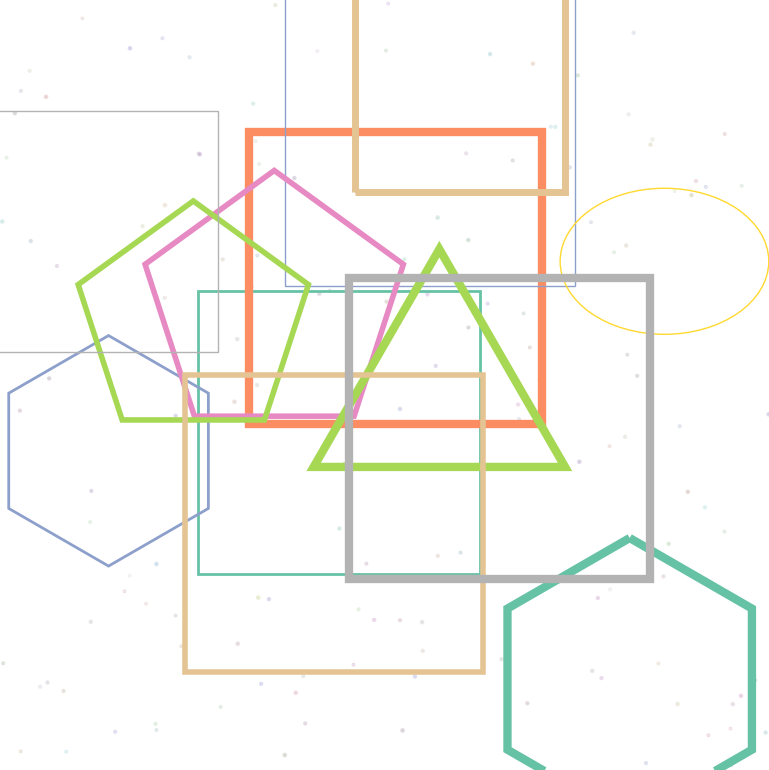[{"shape": "square", "thickness": 1, "radius": 0.92, "center": [0.44, 0.438]}, {"shape": "hexagon", "thickness": 3, "radius": 0.92, "center": [0.818, 0.118]}, {"shape": "square", "thickness": 3, "radius": 0.95, "center": [0.514, 0.639]}, {"shape": "hexagon", "thickness": 1, "radius": 0.75, "center": [0.141, 0.415]}, {"shape": "square", "thickness": 0.5, "radius": 0.94, "center": [0.558, 0.818]}, {"shape": "pentagon", "thickness": 2, "radius": 0.88, "center": [0.356, 0.602]}, {"shape": "pentagon", "thickness": 2, "radius": 0.79, "center": [0.251, 0.582]}, {"shape": "triangle", "thickness": 3, "radius": 0.94, "center": [0.571, 0.488]}, {"shape": "oval", "thickness": 0.5, "radius": 0.68, "center": [0.863, 0.661]}, {"shape": "square", "thickness": 2, "radius": 0.96, "center": [0.434, 0.32]}, {"shape": "square", "thickness": 2.5, "radius": 0.68, "center": [0.598, 0.886]}, {"shape": "square", "thickness": 0.5, "radius": 0.78, "center": [0.126, 0.699]}, {"shape": "square", "thickness": 3, "radius": 0.98, "center": [0.649, 0.444]}]